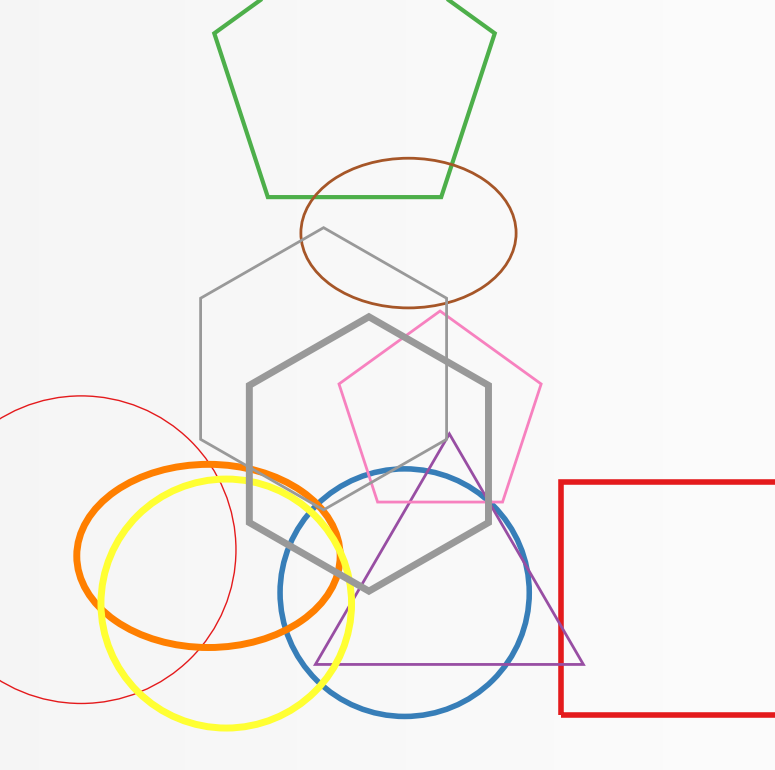[{"shape": "circle", "thickness": 0.5, "radius": 1.0, "center": [0.105, 0.286]}, {"shape": "square", "thickness": 2, "radius": 0.76, "center": [0.876, 0.223]}, {"shape": "circle", "thickness": 2, "radius": 0.8, "center": [0.522, 0.23]}, {"shape": "pentagon", "thickness": 1.5, "radius": 0.95, "center": [0.457, 0.898]}, {"shape": "triangle", "thickness": 1, "radius": 1.0, "center": [0.58, 0.237]}, {"shape": "oval", "thickness": 2.5, "radius": 0.85, "center": [0.269, 0.278]}, {"shape": "circle", "thickness": 2.5, "radius": 0.81, "center": [0.292, 0.216]}, {"shape": "oval", "thickness": 1, "radius": 0.69, "center": [0.527, 0.697]}, {"shape": "pentagon", "thickness": 1, "radius": 0.69, "center": [0.568, 0.459]}, {"shape": "hexagon", "thickness": 2.5, "radius": 0.89, "center": [0.476, 0.41]}, {"shape": "hexagon", "thickness": 1, "radius": 0.92, "center": [0.418, 0.521]}]